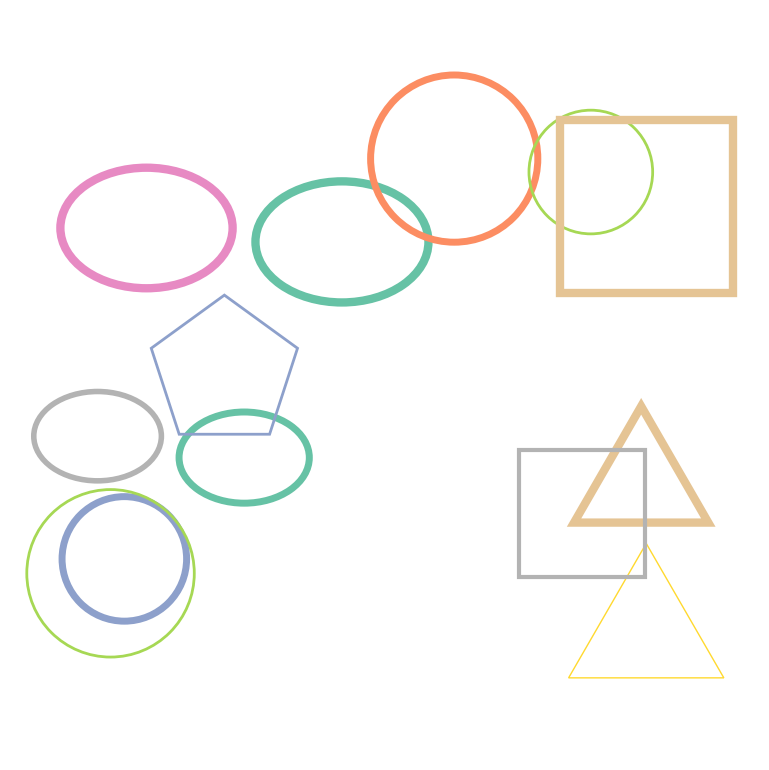[{"shape": "oval", "thickness": 2.5, "radius": 0.42, "center": [0.317, 0.406]}, {"shape": "oval", "thickness": 3, "radius": 0.56, "center": [0.444, 0.686]}, {"shape": "circle", "thickness": 2.5, "radius": 0.54, "center": [0.59, 0.794]}, {"shape": "circle", "thickness": 2.5, "radius": 0.4, "center": [0.161, 0.274]}, {"shape": "pentagon", "thickness": 1, "radius": 0.5, "center": [0.291, 0.517]}, {"shape": "oval", "thickness": 3, "radius": 0.56, "center": [0.19, 0.704]}, {"shape": "circle", "thickness": 1, "radius": 0.54, "center": [0.144, 0.255]}, {"shape": "circle", "thickness": 1, "radius": 0.4, "center": [0.767, 0.777]}, {"shape": "triangle", "thickness": 0.5, "radius": 0.58, "center": [0.839, 0.178]}, {"shape": "square", "thickness": 3, "radius": 0.56, "center": [0.84, 0.732]}, {"shape": "triangle", "thickness": 3, "radius": 0.5, "center": [0.833, 0.372]}, {"shape": "square", "thickness": 1.5, "radius": 0.41, "center": [0.756, 0.333]}, {"shape": "oval", "thickness": 2, "radius": 0.41, "center": [0.127, 0.434]}]